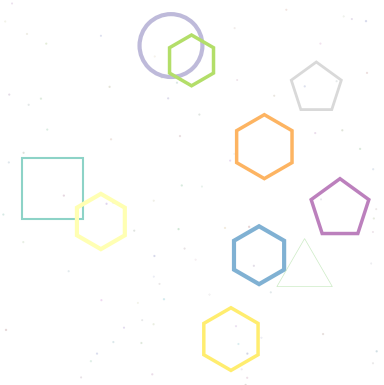[{"shape": "square", "thickness": 1.5, "radius": 0.39, "center": [0.137, 0.51]}, {"shape": "hexagon", "thickness": 3, "radius": 0.36, "center": [0.262, 0.425]}, {"shape": "circle", "thickness": 3, "radius": 0.41, "center": [0.444, 0.882]}, {"shape": "hexagon", "thickness": 3, "radius": 0.38, "center": [0.673, 0.337]}, {"shape": "hexagon", "thickness": 2.5, "radius": 0.42, "center": [0.687, 0.619]}, {"shape": "hexagon", "thickness": 2.5, "radius": 0.33, "center": [0.497, 0.843]}, {"shape": "pentagon", "thickness": 2, "radius": 0.34, "center": [0.822, 0.771]}, {"shape": "pentagon", "thickness": 2.5, "radius": 0.39, "center": [0.883, 0.457]}, {"shape": "triangle", "thickness": 0.5, "radius": 0.42, "center": [0.791, 0.297]}, {"shape": "hexagon", "thickness": 2.5, "radius": 0.41, "center": [0.6, 0.119]}]